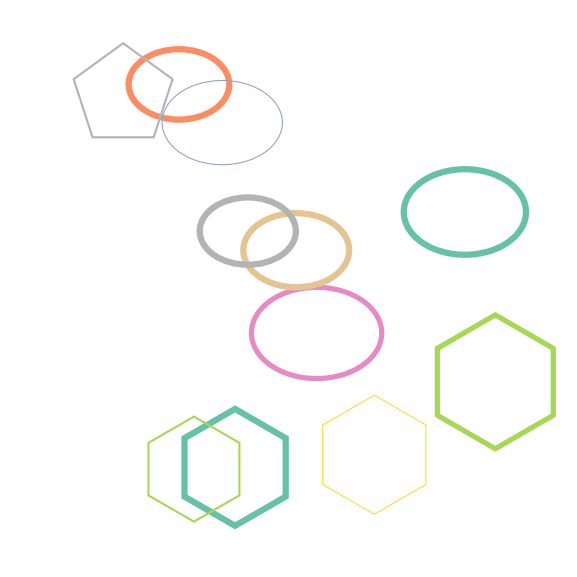[{"shape": "hexagon", "thickness": 3, "radius": 0.51, "center": [0.407, 0.19]}, {"shape": "oval", "thickness": 3, "radius": 0.53, "center": [0.805, 0.632]}, {"shape": "oval", "thickness": 3, "radius": 0.44, "center": [0.31, 0.853]}, {"shape": "oval", "thickness": 0.5, "radius": 0.52, "center": [0.385, 0.787]}, {"shape": "oval", "thickness": 2.5, "radius": 0.56, "center": [0.548, 0.423]}, {"shape": "hexagon", "thickness": 1, "radius": 0.45, "center": [0.336, 0.187]}, {"shape": "hexagon", "thickness": 2.5, "radius": 0.58, "center": [0.858, 0.338]}, {"shape": "hexagon", "thickness": 0.5, "radius": 0.52, "center": [0.648, 0.212]}, {"shape": "oval", "thickness": 3, "radius": 0.46, "center": [0.513, 0.566]}, {"shape": "oval", "thickness": 3, "radius": 0.42, "center": [0.429, 0.599]}, {"shape": "pentagon", "thickness": 1, "radius": 0.45, "center": [0.213, 0.834]}]